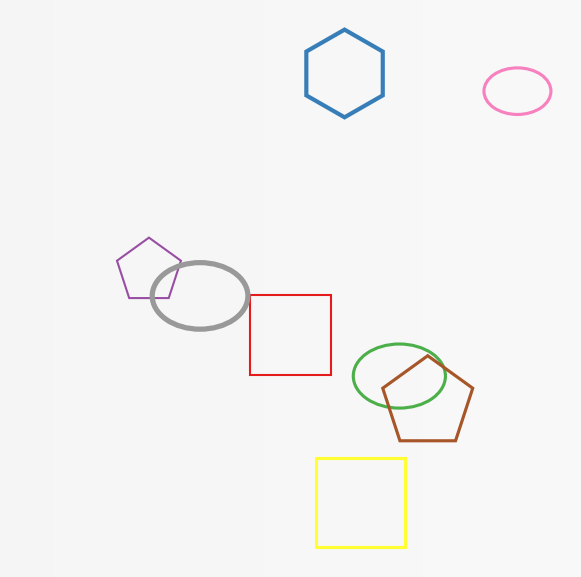[{"shape": "square", "thickness": 1, "radius": 0.35, "center": [0.5, 0.419]}, {"shape": "hexagon", "thickness": 2, "radius": 0.38, "center": [0.593, 0.872]}, {"shape": "oval", "thickness": 1.5, "radius": 0.4, "center": [0.687, 0.348]}, {"shape": "pentagon", "thickness": 1, "radius": 0.29, "center": [0.256, 0.53]}, {"shape": "square", "thickness": 1.5, "radius": 0.38, "center": [0.62, 0.129]}, {"shape": "pentagon", "thickness": 1.5, "radius": 0.41, "center": [0.736, 0.302]}, {"shape": "oval", "thickness": 1.5, "radius": 0.29, "center": [0.89, 0.841]}, {"shape": "oval", "thickness": 2.5, "radius": 0.41, "center": [0.344, 0.487]}]